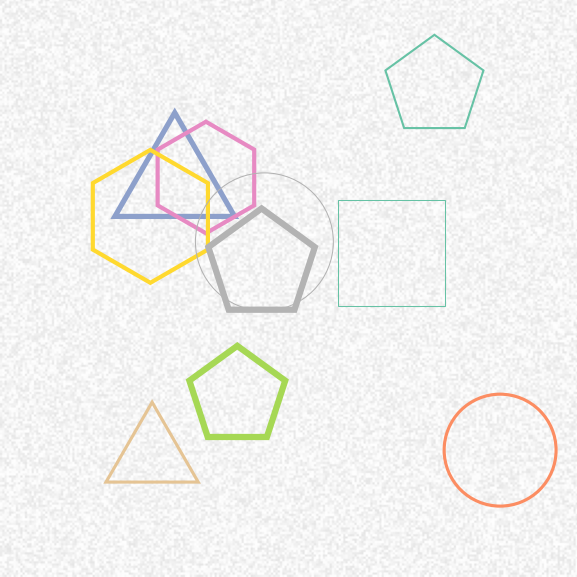[{"shape": "pentagon", "thickness": 1, "radius": 0.45, "center": [0.752, 0.85]}, {"shape": "square", "thickness": 0.5, "radius": 0.46, "center": [0.678, 0.561]}, {"shape": "circle", "thickness": 1.5, "radius": 0.48, "center": [0.866, 0.22]}, {"shape": "triangle", "thickness": 2.5, "radius": 0.6, "center": [0.303, 0.684]}, {"shape": "hexagon", "thickness": 2, "radius": 0.48, "center": [0.357, 0.692]}, {"shape": "pentagon", "thickness": 3, "radius": 0.44, "center": [0.411, 0.313]}, {"shape": "hexagon", "thickness": 2, "radius": 0.58, "center": [0.26, 0.625]}, {"shape": "triangle", "thickness": 1.5, "radius": 0.46, "center": [0.263, 0.21]}, {"shape": "pentagon", "thickness": 3, "radius": 0.48, "center": [0.453, 0.541]}, {"shape": "circle", "thickness": 0.5, "radius": 0.6, "center": [0.458, 0.58]}]